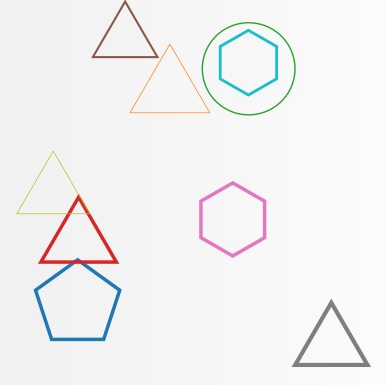[{"shape": "pentagon", "thickness": 2.5, "radius": 0.57, "center": [0.2, 0.211]}, {"shape": "triangle", "thickness": 0.5, "radius": 0.59, "center": [0.438, 0.766]}, {"shape": "circle", "thickness": 1, "radius": 0.6, "center": [0.642, 0.821]}, {"shape": "triangle", "thickness": 2.5, "radius": 0.56, "center": [0.203, 0.376]}, {"shape": "triangle", "thickness": 1.5, "radius": 0.48, "center": [0.323, 0.9]}, {"shape": "hexagon", "thickness": 2.5, "radius": 0.47, "center": [0.601, 0.43]}, {"shape": "triangle", "thickness": 3, "radius": 0.54, "center": [0.855, 0.106]}, {"shape": "triangle", "thickness": 0.5, "radius": 0.54, "center": [0.137, 0.499]}, {"shape": "hexagon", "thickness": 2, "radius": 0.42, "center": [0.641, 0.837]}]